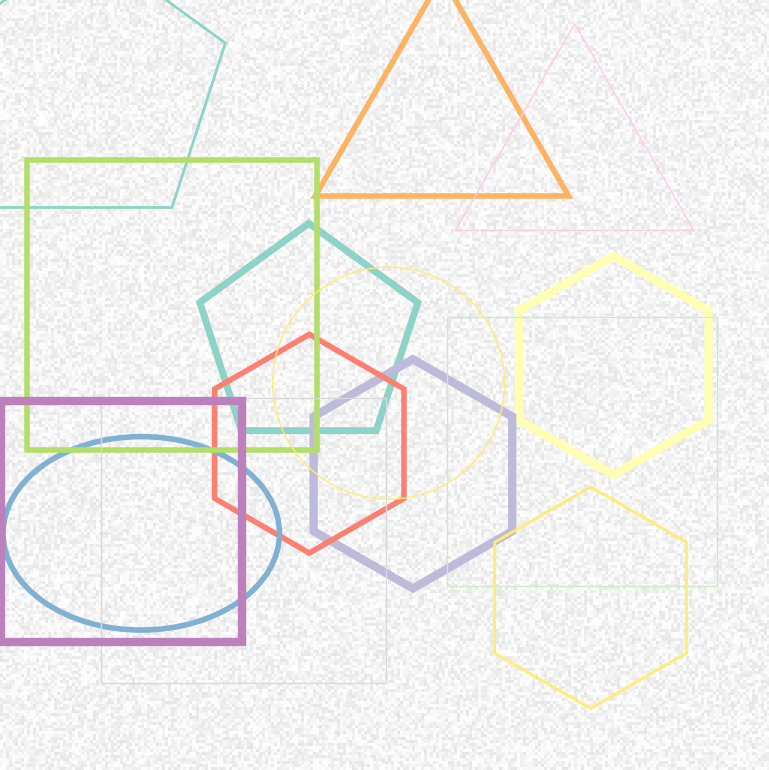[{"shape": "pentagon", "thickness": 1, "radius": 0.95, "center": [0.111, 0.885]}, {"shape": "pentagon", "thickness": 2.5, "radius": 0.74, "center": [0.401, 0.561]}, {"shape": "hexagon", "thickness": 3, "radius": 0.71, "center": [0.797, 0.525]}, {"shape": "hexagon", "thickness": 3, "radius": 0.74, "center": [0.536, 0.385]}, {"shape": "hexagon", "thickness": 2, "radius": 0.71, "center": [0.402, 0.424]}, {"shape": "oval", "thickness": 2, "radius": 0.9, "center": [0.184, 0.307]}, {"shape": "triangle", "thickness": 2, "radius": 0.95, "center": [0.574, 0.84]}, {"shape": "square", "thickness": 2, "radius": 0.94, "center": [0.224, 0.604]}, {"shape": "triangle", "thickness": 0.5, "radius": 0.89, "center": [0.746, 0.79]}, {"shape": "square", "thickness": 0.5, "radius": 0.93, "center": [0.317, 0.298]}, {"shape": "square", "thickness": 3, "radius": 0.78, "center": [0.157, 0.323]}, {"shape": "square", "thickness": 0.5, "radius": 0.88, "center": [0.756, 0.414]}, {"shape": "circle", "thickness": 0.5, "radius": 0.75, "center": [0.505, 0.502]}, {"shape": "hexagon", "thickness": 1, "radius": 0.72, "center": [0.767, 0.224]}]